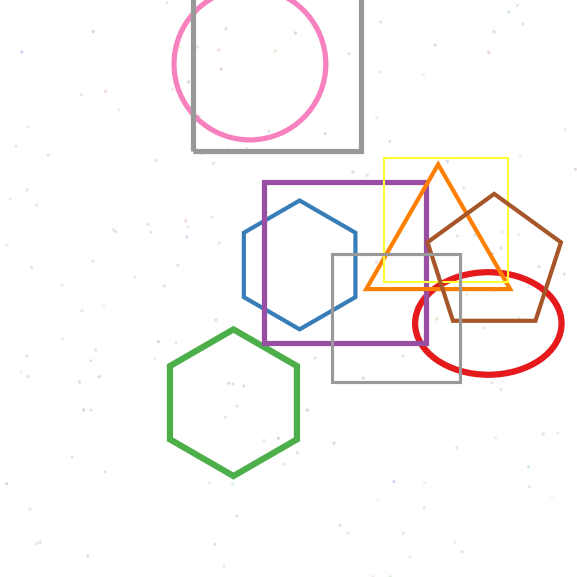[{"shape": "oval", "thickness": 3, "radius": 0.63, "center": [0.846, 0.439]}, {"shape": "hexagon", "thickness": 2, "radius": 0.56, "center": [0.519, 0.54]}, {"shape": "hexagon", "thickness": 3, "radius": 0.63, "center": [0.404, 0.302]}, {"shape": "square", "thickness": 2.5, "radius": 0.7, "center": [0.597, 0.545]}, {"shape": "triangle", "thickness": 2, "radius": 0.72, "center": [0.759, 0.571]}, {"shape": "square", "thickness": 1, "radius": 0.54, "center": [0.772, 0.618]}, {"shape": "pentagon", "thickness": 2, "radius": 0.61, "center": [0.856, 0.542]}, {"shape": "circle", "thickness": 2.5, "radius": 0.66, "center": [0.433, 0.888]}, {"shape": "square", "thickness": 2.5, "radius": 0.73, "center": [0.479, 0.884]}, {"shape": "square", "thickness": 1.5, "radius": 0.55, "center": [0.686, 0.449]}]